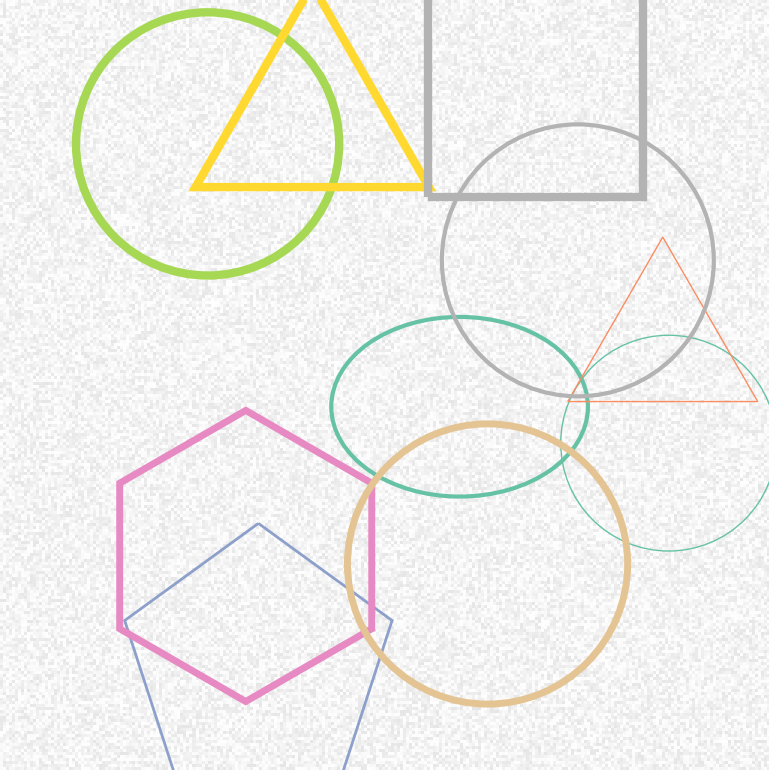[{"shape": "circle", "thickness": 0.5, "radius": 0.7, "center": [0.868, 0.425]}, {"shape": "oval", "thickness": 1.5, "radius": 0.83, "center": [0.597, 0.472]}, {"shape": "triangle", "thickness": 0.5, "radius": 0.71, "center": [0.861, 0.55]}, {"shape": "pentagon", "thickness": 1, "radius": 0.91, "center": [0.336, 0.138]}, {"shape": "hexagon", "thickness": 2.5, "radius": 0.95, "center": [0.319, 0.278]}, {"shape": "circle", "thickness": 3, "radius": 0.85, "center": [0.27, 0.813]}, {"shape": "triangle", "thickness": 3, "radius": 0.88, "center": [0.406, 0.845]}, {"shape": "circle", "thickness": 2.5, "radius": 0.91, "center": [0.633, 0.268]}, {"shape": "circle", "thickness": 1.5, "radius": 0.88, "center": [0.75, 0.662]}, {"shape": "square", "thickness": 3, "radius": 0.7, "center": [0.695, 0.884]}]